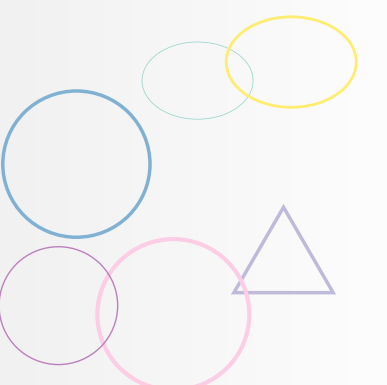[{"shape": "oval", "thickness": 0.5, "radius": 0.72, "center": [0.51, 0.791]}, {"shape": "triangle", "thickness": 2.5, "radius": 0.74, "center": [0.732, 0.314]}, {"shape": "circle", "thickness": 2.5, "radius": 0.95, "center": [0.197, 0.574]}, {"shape": "circle", "thickness": 3, "radius": 0.98, "center": [0.447, 0.183]}, {"shape": "circle", "thickness": 1, "radius": 0.77, "center": [0.151, 0.206]}, {"shape": "oval", "thickness": 2, "radius": 0.84, "center": [0.752, 0.839]}]